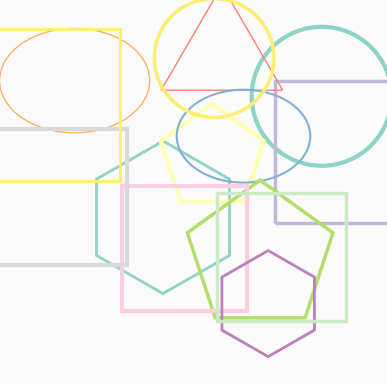[{"shape": "hexagon", "thickness": 2, "radius": 0.99, "center": [0.421, 0.436]}, {"shape": "circle", "thickness": 3, "radius": 0.9, "center": [0.83, 0.75]}, {"shape": "pentagon", "thickness": 3, "radius": 0.7, "center": [0.548, 0.59]}, {"shape": "square", "thickness": 2.5, "radius": 0.92, "center": [0.894, 0.605]}, {"shape": "triangle", "thickness": 1, "radius": 0.91, "center": [0.573, 0.856]}, {"shape": "oval", "thickness": 1.5, "radius": 0.86, "center": [0.628, 0.646]}, {"shape": "oval", "thickness": 1, "radius": 0.97, "center": [0.192, 0.791]}, {"shape": "pentagon", "thickness": 2.5, "radius": 0.99, "center": [0.671, 0.334]}, {"shape": "square", "thickness": 3, "radius": 0.81, "center": [0.477, 0.354]}, {"shape": "square", "thickness": 3, "radius": 0.89, "center": [0.15, 0.488]}, {"shape": "hexagon", "thickness": 2, "radius": 0.69, "center": [0.692, 0.211]}, {"shape": "square", "thickness": 2.5, "radius": 0.83, "center": [0.727, 0.333]}, {"shape": "circle", "thickness": 2.5, "radius": 0.77, "center": [0.553, 0.849]}, {"shape": "square", "thickness": 2, "radius": 0.99, "center": [0.112, 0.727]}]